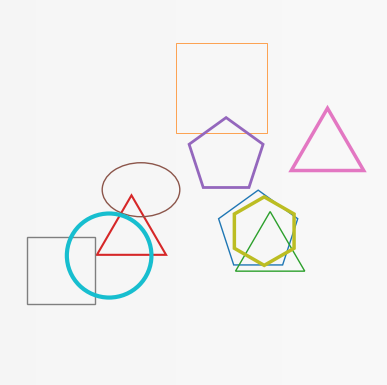[{"shape": "pentagon", "thickness": 1, "radius": 0.54, "center": [0.666, 0.399]}, {"shape": "square", "thickness": 0.5, "radius": 0.59, "center": [0.572, 0.771]}, {"shape": "triangle", "thickness": 1, "radius": 0.52, "center": [0.697, 0.347]}, {"shape": "triangle", "thickness": 1.5, "radius": 0.52, "center": [0.339, 0.39]}, {"shape": "pentagon", "thickness": 2, "radius": 0.5, "center": [0.583, 0.594]}, {"shape": "oval", "thickness": 1, "radius": 0.5, "center": [0.364, 0.507]}, {"shape": "triangle", "thickness": 2.5, "radius": 0.54, "center": [0.845, 0.611]}, {"shape": "square", "thickness": 1, "radius": 0.43, "center": [0.158, 0.297]}, {"shape": "hexagon", "thickness": 2.5, "radius": 0.44, "center": [0.682, 0.4]}, {"shape": "circle", "thickness": 3, "radius": 0.55, "center": [0.282, 0.336]}]